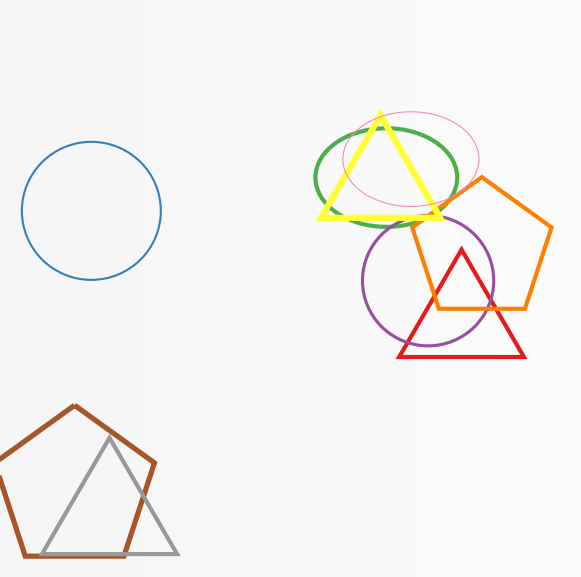[{"shape": "triangle", "thickness": 2, "radius": 0.62, "center": [0.794, 0.443]}, {"shape": "circle", "thickness": 1, "radius": 0.6, "center": [0.157, 0.634]}, {"shape": "oval", "thickness": 2, "radius": 0.61, "center": [0.665, 0.692]}, {"shape": "circle", "thickness": 1.5, "radius": 0.56, "center": [0.737, 0.513]}, {"shape": "pentagon", "thickness": 2, "radius": 0.63, "center": [0.829, 0.566]}, {"shape": "triangle", "thickness": 3, "radius": 0.59, "center": [0.655, 0.681]}, {"shape": "pentagon", "thickness": 2.5, "radius": 0.72, "center": [0.128, 0.153]}, {"shape": "oval", "thickness": 0.5, "radius": 0.59, "center": [0.707, 0.724]}, {"shape": "triangle", "thickness": 2, "radius": 0.67, "center": [0.188, 0.107]}]